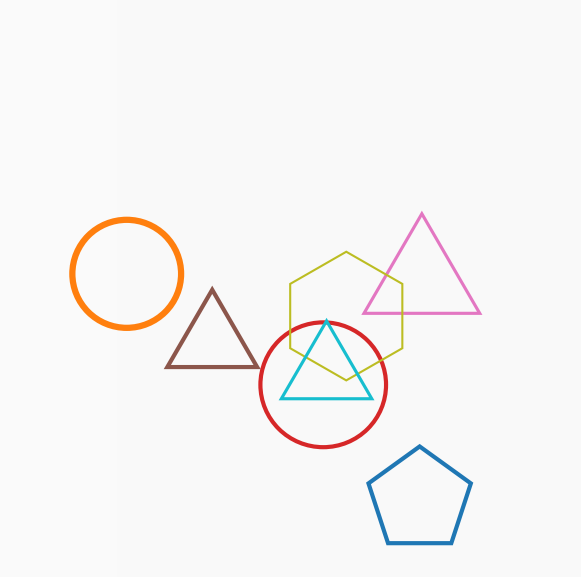[{"shape": "pentagon", "thickness": 2, "radius": 0.46, "center": [0.722, 0.133]}, {"shape": "circle", "thickness": 3, "radius": 0.47, "center": [0.218, 0.525]}, {"shape": "circle", "thickness": 2, "radius": 0.54, "center": [0.556, 0.333]}, {"shape": "triangle", "thickness": 2, "radius": 0.45, "center": [0.365, 0.408]}, {"shape": "triangle", "thickness": 1.5, "radius": 0.57, "center": [0.726, 0.514]}, {"shape": "hexagon", "thickness": 1, "radius": 0.56, "center": [0.596, 0.452]}, {"shape": "triangle", "thickness": 1.5, "radius": 0.45, "center": [0.562, 0.354]}]